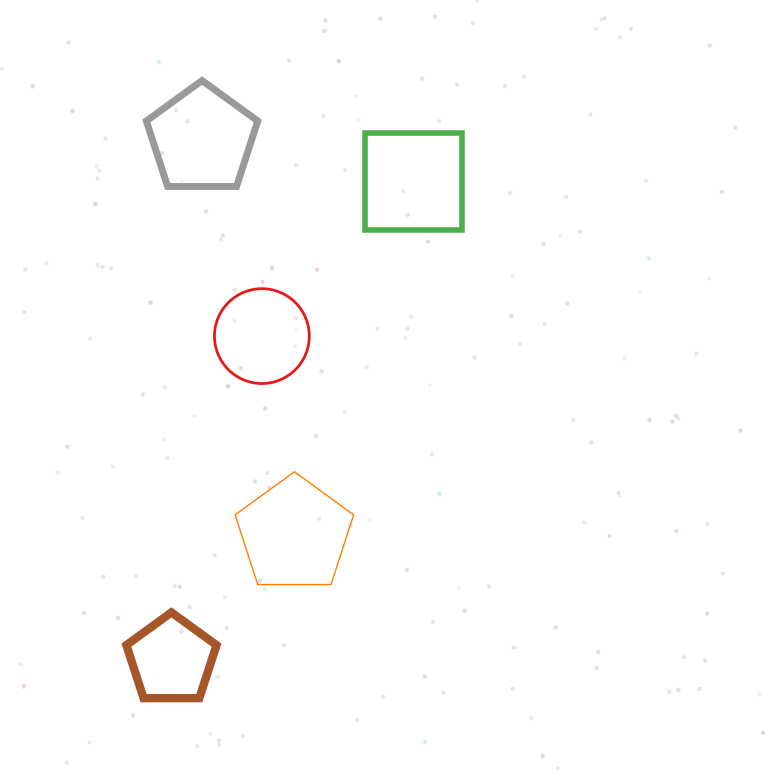[{"shape": "circle", "thickness": 1, "radius": 0.31, "center": [0.34, 0.564]}, {"shape": "square", "thickness": 2, "radius": 0.31, "center": [0.537, 0.764]}, {"shape": "pentagon", "thickness": 0.5, "radius": 0.4, "center": [0.382, 0.306]}, {"shape": "pentagon", "thickness": 3, "radius": 0.31, "center": [0.223, 0.143]}, {"shape": "pentagon", "thickness": 2.5, "radius": 0.38, "center": [0.262, 0.819]}]